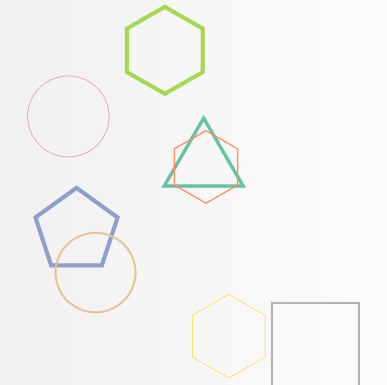[{"shape": "triangle", "thickness": 2.5, "radius": 0.59, "center": [0.526, 0.576]}, {"shape": "hexagon", "thickness": 1, "radius": 0.47, "center": [0.532, 0.566]}, {"shape": "pentagon", "thickness": 3, "radius": 0.56, "center": [0.197, 0.401]}, {"shape": "circle", "thickness": 0.5, "radius": 0.53, "center": [0.177, 0.698]}, {"shape": "hexagon", "thickness": 3, "radius": 0.56, "center": [0.425, 0.869]}, {"shape": "hexagon", "thickness": 0.5, "radius": 0.54, "center": [0.591, 0.127]}, {"shape": "circle", "thickness": 1.5, "radius": 0.52, "center": [0.247, 0.292]}, {"shape": "square", "thickness": 1.5, "radius": 0.56, "center": [0.814, 0.101]}]